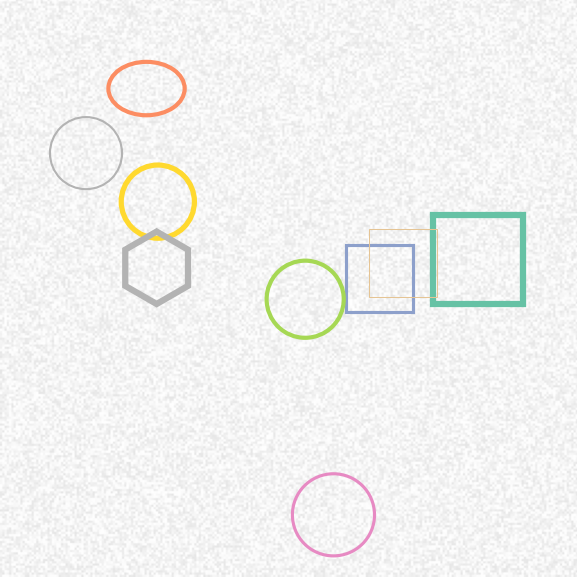[{"shape": "square", "thickness": 3, "radius": 0.39, "center": [0.828, 0.549]}, {"shape": "oval", "thickness": 2, "radius": 0.33, "center": [0.254, 0.846]}, {"shape": "square", "thickness": 1.5, "radius": 0.29, "center": [0.657, 0.517]}, {"shape": "circle", "thickness": 1.5, "radius": 0.36, "center": [0.577, 0.108]}, {"shape": "circle", "thickness": 2, "radius": 0.33, "center": [0.528, 0.481]}, {"shape": "circle", "thickness": 2.5, "radius": 0.32, "center": [0.273, 0.65]}, {"shape": "square", "thickness": 0.5, "radius": 0.29, "center": [0.697, 0.544]}, {"shape": "hexagon", "thickness": 3, "radius": 0.31, "center": [0.271, 0.535]}, {"shape": "circle", "thickness": 1, "radius": 0.31, "center": [0.149, 0.734]}]